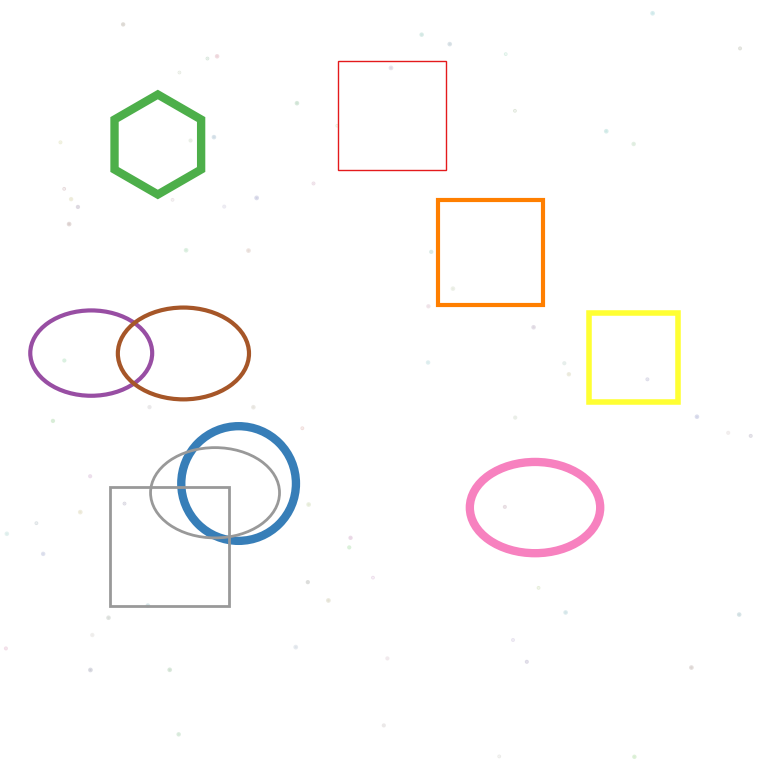[{"shape": "square", "thickness": 0.5, "radius": 0.35, "center": [0.509, 0.85]}, {"shape": "circle", "thickness": 3, "radius": 0.37, "center": [0.31, 0.372]}, {"shape": "hexagon", "thickness": 3, "radius": 0.32, "center": [0.205, 0.812]}, {"shape": "oval", "thickness": 1.5, "radius": 0.4, "center": [0.118, 0.541]}, {"shape": "square", "thickness": 1.5, "radius": 0.34, "center": [0.637, 0.672]}, {"shape": "square", "thickness": 2, "radius": 0.29, "center": [0.823, 0.536]}, {"shape": "oval", "thickness": 1.5, "radius": 0.43, "center": [0.238, 0.541]}, {"shape": "oval", "thickness": 3, "radius": 0.42, "center": [0.695, 0.341]}, {"shape": "oval", "thickness": 1, "radius": 0.42, "center": [0.279, 0.36]}, {"shape": "square", "thickness": 1, "radius": 0.38, "center": [0.22, 0.29]}]